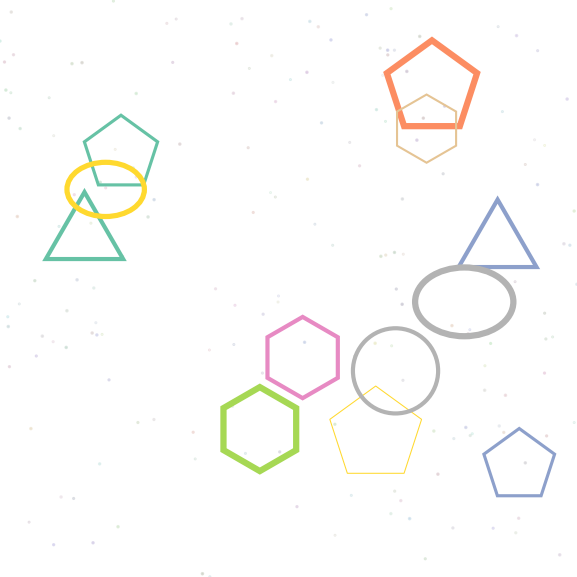[{"shape": "triangle", "thickness": 2, "radius": 0.39, "center": [0.146, 0.589]}, {"shape": "pentagon", "thickness": 1.5, "radius": 0.33, "center": [0.21, 0.733]}, {"shape": "pentagon", "thickness": 3, "radius": 0.41, "center": [0.748, 0.847]}, {"shape": "pentagon", "thickness": 1.5, "radius": 0.32, "center": [0.899, 0.193]}, {"shape": "triangle", "thickness": 2, "radius": 0.39, "center": [0.862, 0.576]}, {"shape": "hexagon", "thickness": 2, "radius": 0.35, "center": [0.524, 0.38]}, {"shape": "hexagon", "thickness": 3, "radius": 0.36, "center": [0.45, 0.256]}, {"shape": "pentagon", "thickness": 0.5, "radius": 0.42, "center": [0.651, 0.247]}, {"shape": "oval", "thickness": 2.5, "radius": 0.34, "center": [0.183, 0.671]}, {"shape": "hexagon", "thickness": 1, "radius": 0.3, "center": [0.739, 0.776]}, {"shape": "circle", "thickness": 2, "radius": 0.37, "center": [0.685, 0.357]}, {"shape": "oval", "thickness": 3, "radius": 0.43, "center": [0.804, 0.476]}]